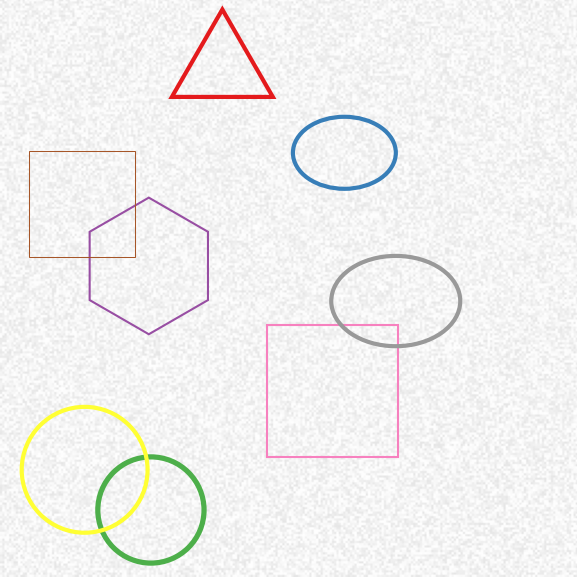[{"shape": "triangle", "thickness": 2, "radius": 0.5, "center": [0.385, 0.882]}, {"shape": "oval", "thickness": 2, "radius": 0.45, "center": [0.596, 0.735]}, {"shape": "circle", "thickness": 2.5, "radius": 0.46, "center": [0.261, 0.116]}, {"shape": "hexagon", "thickness": 1, "radius": 0.59, "center": [0.258, 0.539]}, {"shape": "circle", "thickness": 2, "radius": 0.54, "center": [0.147, 0.186]}, {"shape": "square", "thickness": 0.5, "radius": 0.46, "center": [0.142, 0.646]}, {"shape": "square", "thickness": 1, "radius": 0.57, "center": [0.576, 0.322]}, {"shape": "oval", "thickness": 2, "radius": 0.56, "center": [0.685, 0.478]}]